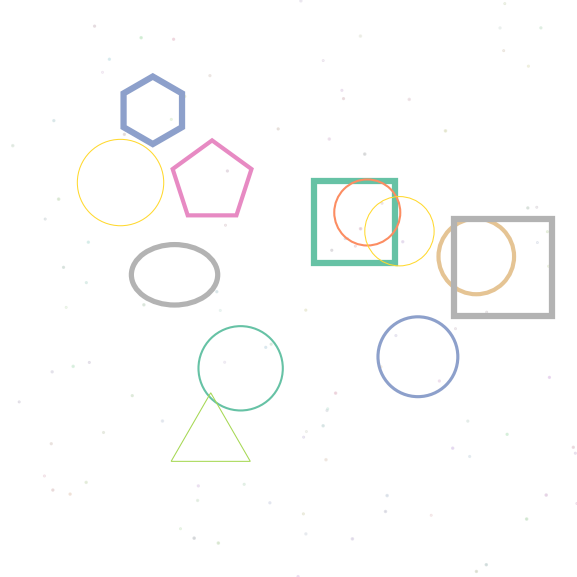[{"shape": "circle", "thickness": 1, "radius": 0.37, "center": [0.417, 0.361]}, {"shape": "square", "thickness": 3, "radius": 0.35, "center": [0.613, 0.615]}, {"shape": "circle", "thickness": 1, "radius": 0.29, "center": [0.636, 0.631]}, {"shape": "circle", "thickness": 1.5, "radius": 0.35, "center": [0.724, 0.381]}, {"shape": "hexagon", "thickness": 3, "radius": 0.29, "center": [0.265, 0.808]}, {"shape": "pentagon", "thickness": 2, "radius": 0.36, "center": [0.367, 0.684]}, {"shape": "triangle", "thickness": 0.5, "radius": 0.4, "center": [0.365, 0.24]}, {"shape": "circle", "thickness": 0.5, "radius": 0.3, "center": [0.692, 0.599]}, {"shape": "circle", "thickness": 0.5, "radius": 0.37, "center": [0.209, 0.683]}, {"shape": "circle", "thickness": 2, "radius": 0.33, "center": [0.825, 0.555]}, {"shape": "square", "thickness": 3, "radius": 0.42, "center": [0.871, 0.536]}, {"shape": "oval", "thickness": 2.5, "radius": 0.37, "center": [0.302, 0.523]}]